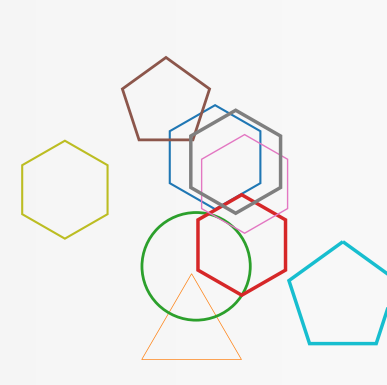[{"shape": "hexagon", "thickness": 1.5, "radius": 0.68, "center": [0.555, 0.592]}, {"shape": "triangle", "thickness": 0.5, "radius": 0.74, "center": [0.494, 0.14]}, {"shape": "circle", "thickness": 2, "radius": 0.7, "center": [0.506, 0.308]}, {"shape": "hexagon", "thickness": 2.5, "radius": 0.65, "center": [0.624, 0.364]}, {"shape": "pentagon", "thickness": 2, "radius": 0.59, "center": [0.428, 0.732]}, {"shape": "hexagon", "thickness": 1, "radius": 0.64, "center": [0.631, 0.522]}, {"shape": "hexagon", "thickness": 2.5, "radius": 0.67, "center": [0.608, 0.58]}, {"shape": "hexagon", "thickness": 1.5, "radius": 0.64, "center": [0.167, 0.507]}, {"shape": "pentagon", "thickness": 2.5, "radius": 0.73, "center": [0.885, 0.226]}]